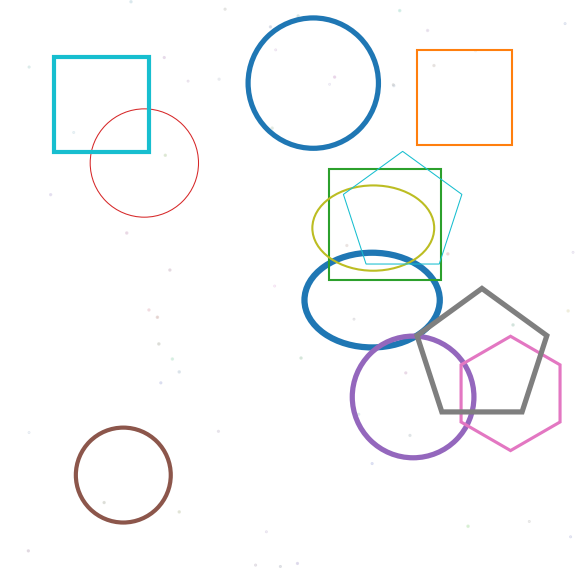[{"shape": "oval", "thickness": 3, "radius": 0.59, "center": [0.644, 0.48]}, {"shape": "circle", "thickness": 2.5, "radius": 0.56, "center": [0.542, 0.855]}, {"shape": "square", "thickness": 1, "radius": 0.41, "center": [0.805, 0.83]}, {"shape": "square", "thickness": 1, "radius": 0.48, "center": [0.667, 0.61]}, {"shape": "circle", "thickness": 0.5, "radius": 0.47, "center": [0.25, 0.717]}, {"shape": "circle", "thickness": 2.5, "radius": 0.53, "center": [0.715, 0.312]}, {"shape": "circle", "thickness": 2, "radius": 0.41, "center": [0.214, 0.176]}, {"shape": "hexagon", "thickness": 1.5, "radius": 0.49, "center": [0.884, 0.318]}, {"shape": "pentagon", "thickness": 2.5, "radius": 0.59, "center": [0.835, 0.381]}, {"shape": "oval", "thickness": 1, "radius": 0.53, "center": [0.646, 0.604]}, {"shape": "pentagon", "thickness": 0.5, "radius": 0.54, "center": [0.697, 0.629]}, {"shape": "square", "thickness": 2, "radius": 0.41, "center": [0.176, 0.818]}]